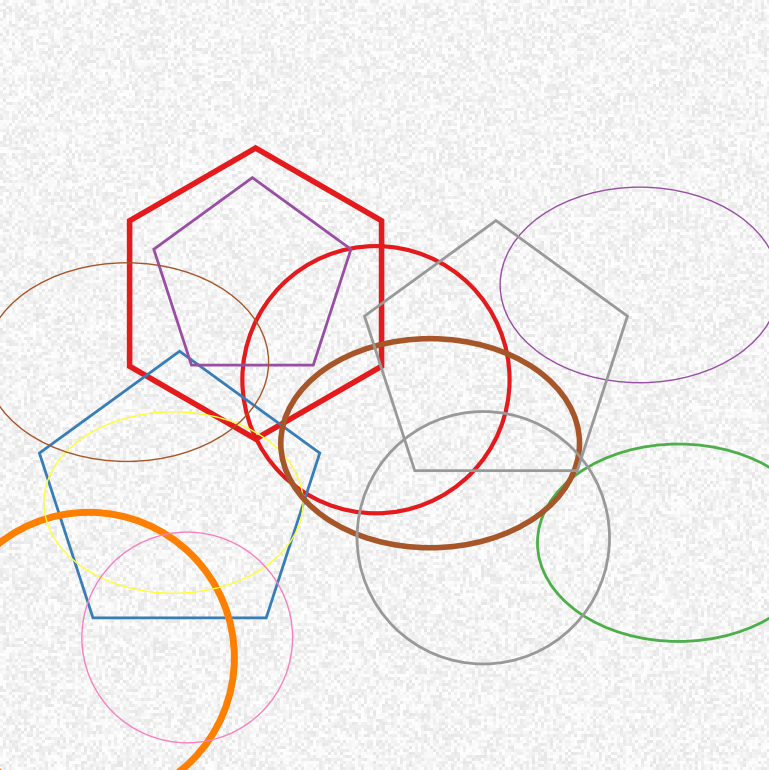[{"shape": "circle", "thickness": 1.5, "radius": 0.87, "center": [0.488, 0.507]}, {"shape": "hexagon", "thickness": 2, "radius": 0.94, "center": [0.332, 0.619]}, {"shape": "pentagon", "thickness": 1, "radius": 0.96, "center": [0.233, 0.352]}, {"shape": "oval", "thickness": 1, "radius": 0.92, "center": [0.881, 0.295]}, {"shape": "pentagon", "thickness": 1, "radius": 0.67, "center": [0.328, 0.635]}, {"shape": "oval", "thickness": 0.5, "radius": 0.91, "center": [0.831, 0.63]}, {"shape": "circle", "thickness": 2.5, "radius": 0.94, "center": [0.115, 0.146]}, {"shape": "oval", "thickness": 0.5, "radius": 0.84, "center": [0.225, 0.347]}, {"shape": "oval", "thickness": 2, "radius": 0.97, "center": [0.559, 0.424]}, {"shape": "oval", "thickness": 0.5, "radius": 0.92, "center": [0.165, 0.53]}, {"shape": "circle", "thickness": 0.5, "radius": 0.68, "center": [0.243, 0.172]}, {"shape": "circle", "thickness": 1, "radius": 0.82, "center": [0.628, 0.302]}, {"shape": "pentagon", "thickness": 1, "radius": 0.9, "center": [0.644, 0.534]}]